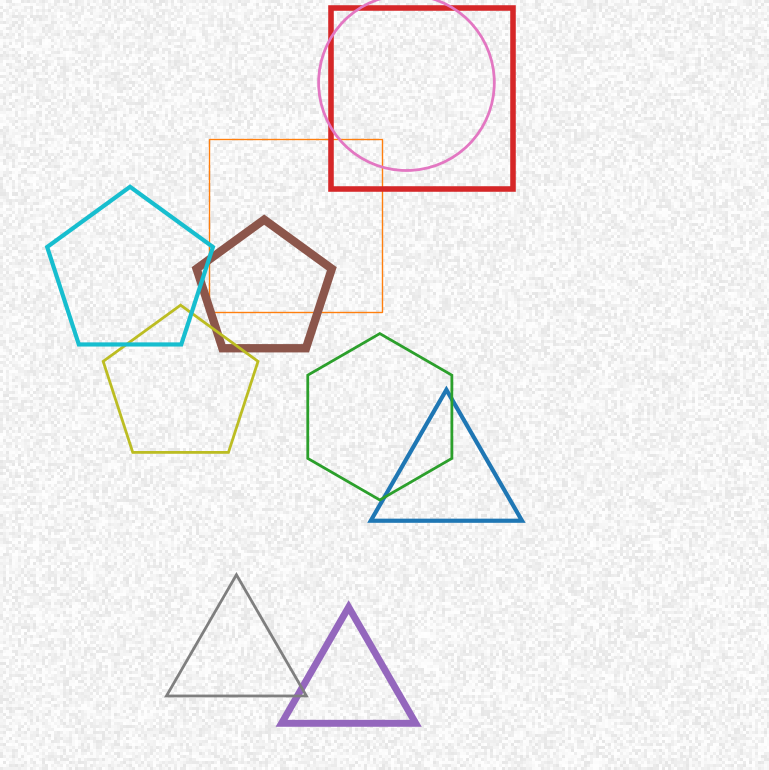[{"shape": "triangle", "thickness": 1.5, "radius": 0.57, "center": [0.58, 0.38]}, {"shape": "square", "thickness": 0.5, "radius": 0.56, "center": [0.383, 0.707]}, {"shape": "hexagon", "thickness": 1, "radius": 0.54, "center": [0.493, 0.459]}, {"shape": "square", "thickness": 2, "radius": 0.59, "center": [0.548, 0.872]}, {"shape": "triangle", "thickness": 2.5, "radius": 0.5, "center": [0.453, 0.111]}, {"shape": "pentagon", "thickness": 3, "radius": 0.46, "center": [0.343, 0.622]}, {"shape": "circle", "thickness": 1, "radius": 0.57, "center": [0.528, 0.893]}, {"shape": "triangle", "thickness": 1, "radius": 0.52, "center": [0.307, 0.149]}, {"shape": "pentagon", "thickness": 1, "radius": 0.53, "center": [0.235, 0.498]}, {"shape": "pentagon", "thickness": 1.5, "radius": 0.57, "center": [0.169, 0.644]}]